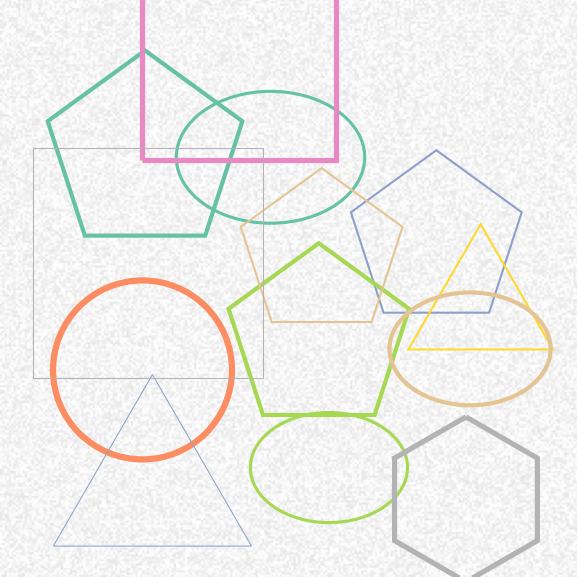[{"shape": "oval", "thickness": 1.5, "radius": 0.82, "center": [0.468, 0.727]}, {"shape": "pentagon", "thickness": 2, "radius": 0.89, "center": [0.251, 0.734]}, {"shape": "circle", "thickness": 3, "radius": 0.77, "center": [0.247, 0.359]}, {"shape": "pentagon", "thickness": 1, "radius": 0.78, "center": [0.756, 0.583]}, {"shape": "triangle", "thickness": 0.5, "radius": 0.99, "center": [0.264, 0.153]}, {"shape": "square", "thickness": 2.5, "radius": 0.84, "center": [0.414, 0.89]}, {"shape": "oval", "thickness": 1.5, "radius": 0.68, "center": [0.57, 0.189]}, {"shape": "pentagon", "thickness": 2, "radius": 0.82, "center": [0.552, 0.414]}, {"shape": "triangle", "thickness": 1, "radius": 0.72, "center": [0.832, 0.466]}, {"shape": "pentagon", "thickness": 1, "radius": 0.74, "center": [0.557, 0.561]}, {"shape": "oval", "thickness": 2, "radius": 0.7, "center": [0.814, 0.395]}, {"shape": "hexagon", "thickness": 2.5, "radius": 0.71, "center": [0.807, 0.134]}, {"shape": "square", "thickness": 0.5, "radius": 1.0, "center": [0.256, 0.544]}]